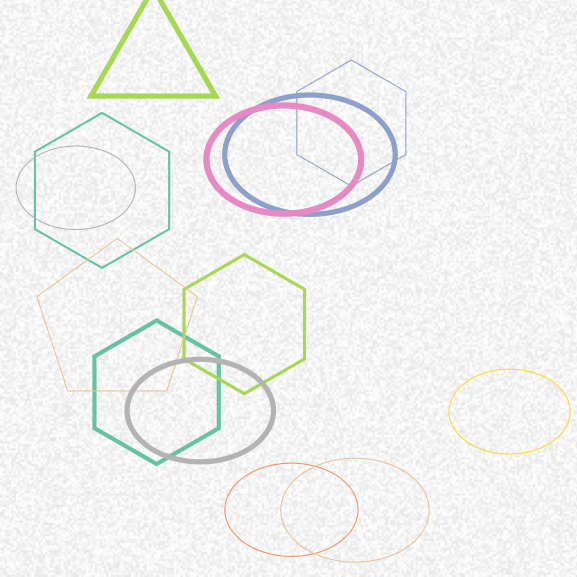[{"shape": "hexagon", "thickness": 1, "radius": 0.67, "center": [0.177, 0.669]}, {"shape": "hexagon", "thickness": 2, "radius": 0.62, "center": [0.271, 0.32]}, {"shape": "oval", "thickness": 0.5, "radius": 0.58, "center": [0.505, 0.116]}, {"shape": "hexagon", "thickness": 0.5, "radius": 0.55, "center": [0.608, 0.786]}, {"shape": "oval", "thickness": 2.5, "radius": 0.74, "center": [0.537, 0.731]}, {"shape": "oval", "thickness": 3, "radius": 0.67, "center": [0.491, 0.723]}, {"shape": "triangle", "thickness": 2.5, "radius": 0.62, "center": [0.265, 0.895]}, {"shape": "hexagon", "thickness": 1.5, "radius": 0.6, "center": [0.423, 0.438]}, {"shape": "oval", "thickness": 0.5, "radius": 0.52, "center": [0.882, 0.286]}, {"shape": "oval", "thickness": 0.5, "radius": 0.64, "center": [0.615, 0.116]}, {"shape": "pentagon", "thickness": 0.5, "radius": 0.73, "center": [0.203, 0.44]}, {"shape": "oval", "thickness": 2.5, "radius": 0.63, "center": [0.347, 0.288]}, {"shape": "oval", "thickness": 0.5, "radius": 0.52, "center": [0.131, 0.674]}]